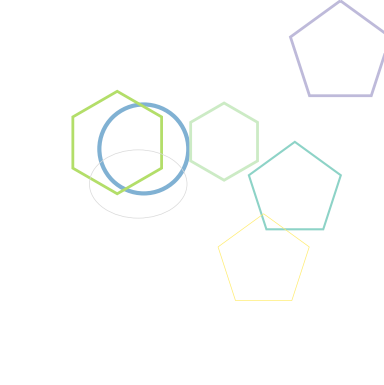[{"shape": "pentagon", "thickness": 1.5, "radius": 0.63, "center": [0.766, 0.506]}, {"shape": "pentagon", "thickness": 2, "radius": 0.68, "center": [0.884, 0.862]}, {"shape": "circle", "thickness": 3, "radius": 0.58, "center": [0.374, 0.613]}, {"shape": "hexagon", "thickness": 2, "radius": 0.67, "center": [0.304, 0.63]}, {"shape": "oval", "thickness": 0.5, "radius": 0.63, "center": [0.359, 0.522]}, {"shape": "hexagon", "thickness": 2, "radius": 0.5, "center": [0.582, 0.632]}, {"shape": "pentagon", "thickness": 0.5, "radius": 0.62, "center": [0.685, 0.32]}]